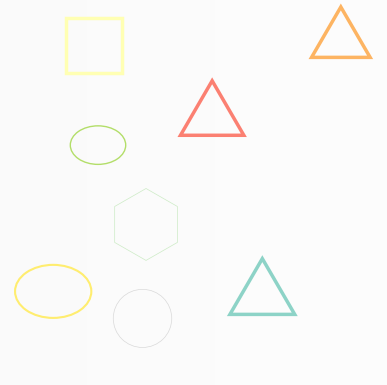[{"shape": "triangle", "thickness": 2.5, "radius": 0.48, "center": [0.677, 0.232]}, {"shape": "square", "thickness": 2.5, "radius": 0.36, "center": [0.243, 0.882]}, {"shape": "triangle", "thickness": 2.5, "radius": 0.47, "center": [0.548, 0.696]}, {"shape": "triangle", "thickness": 2.5, "radius": 0.44, "center": [0.88, 0.895]}, {"shape": "oval", "thickness": 1, "radius": 0.36, "center": [0.253, 0.623]}, {"shape": "circle", "thickness": 0.5, "radius": 0.38, "center": [0.368, 0.173]}, {"shape": "hexagon", "thickness": 0.5, "radius": 0.47, "center": [0.377, 0.417]}, {"shape": "oval", "thickness": 1.5, "radius": 0.49, "center": [0.137, 0.243]}]